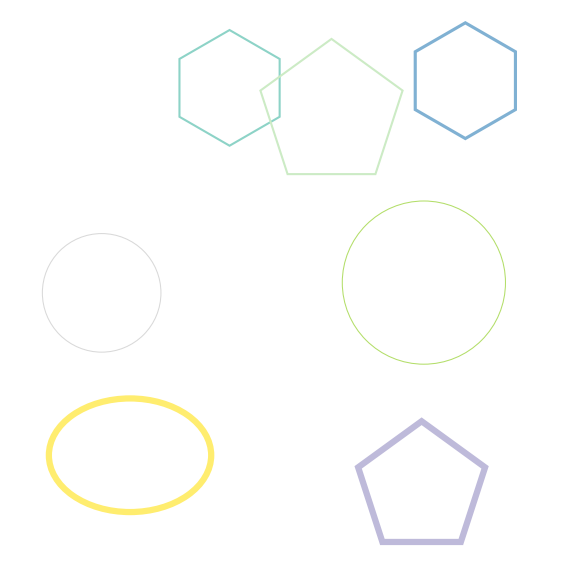[{"shape": "hexagon", "thickness": 1, "radius": 0.5, "center": [0.397, 0.847]}, {"shape": "pentagon", "thickness": 3, "radius": 0.58, "center": [0.73, 0.154]}, {"shape": "hexagon", "thickness": 1.5, "radius": 0.5, "center": [0.806, 0.859]}, {"shape": "circle", "thickness": 0.5, "radius": 0.71, "center": [0.734, 0.51]}, {"shape": "circle", "thickness": 0.5, "radius": 0.51, "center": [0.176, 0.492]}, {"shape": "pentagon", "thickness": 1, "radius": 0.65, "center": [0.574, 0.802]}, {"shape": "oval", "thickness": 3, "radius": 0.7, "center": [0.225, 0.211]}]